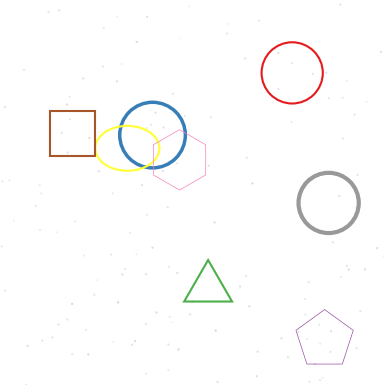[{"shape": "circle", "thickness": 1.5, "radius": 0.4, "center": [0.759, 0.811]}, {"shape": "circle", "thickness": 2.5, "radius": 0.43, "center": [0.396, 0.649]}, {"shape": "triangle", "thickness": 1.5, "radius": 0.36, "center": [0.541, 0.253]}, {"shape": "pentagon", "thickness": 0.5, "radius": 0.39, "center": [0.843, 0.118]}, {"shape": "oval", "thickness": 1.5, "radius": 0.42, "center": [0.331, 0.615]}, {"shape": "square", "thickness": 1.5, "radius": 0.29, "center": [0.188, 0.653]}, {"shape": "hexagon", "thickness": 0.5, "radius": 0.39, "center": [0.466, 0.585]}, {"shape": "circle", "thickness": 3, "radius": 0.39, "center": [0.854, 0.473]}]